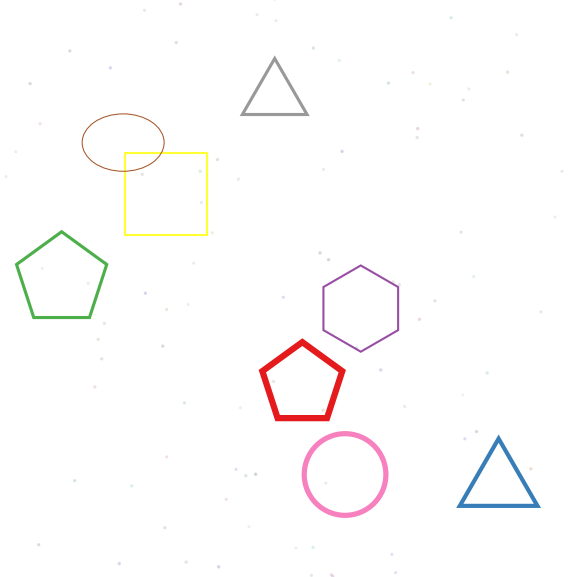[{"shape": "pentagon", "thickness": 3, "radius": 0.36, "center": [0.523, 0.334]}, {"shape": "triangle", "thickness": 2, "radius": 0.39, "center": [0.863, 0.162]}, {"shape": "pentagon", "thickness": 1.5, "radius": 0.41, "center": [0.107, 0.516]}, {"shape": "hexagon", "thickness": 1, "radius": 0.37, "center": [0.625, 0.465]}, {"shape": "square", "thickness": 1, "radius": 0.36, "center": [0.287, 0.663]}, {"shape": "oval", "thickness": 0.5, "radius": 0.35, "center": [0.213, 0.752]}, {"shape": "circle", "thickness": 2.5, "radius": 0.35, "center": [0.598, 0.177]}, {"shape": "triangle", "thickness": 1.5, "radius": 0.32, "center": [0.476, 0.833]}]